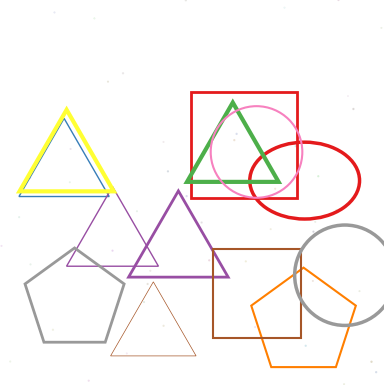[{"shape": "square", "thickness": 2, "radius": 0.69, "center": [0.634, 0.624]}, {"shape": "oval", "thickness": 2.5, "radius": 0.71, "center": [0.791, 0.531]}, {"shape": "triangle", "thickness": 1, "radius": 0.68, "center": [0.166, 0.557]}, {"shape": "triangle", "thickness": 3, "radius": 0.69, "center": [0.605, 0.596]}, {"shape": "triangle", "thickness": 2, "radius": 0.75, "center": [0.463, 0.355]}, {"shape": "triangle", "thickness": 1, "radius": 0.69, "center": [0.292, 0.377]}, {"shape": "pentagon", "thickness": 1.5, "radius": 0.71, "center": [0.788, 0.162]}, {"shape": "triangle", "thickness": 3, "radius": 0.71, "center": [0.173, 0.574]}, {"shape": "square", "thickness": 1.5, "radius": 0.57, "center": [0.667, 0.237]}, {"shape": "triangle", "thickness": 0.5, "radius": 0.64, "center": [0.398, 0.14]}, {"shape": "circle", "thickness": 1.5, "radius": 0.59, "center": [0.666, 0.605]}, {"shape": "pentagon", "thickness": 2, "radius": 0.68, "center": [0.194, 0.221]}, {"shape": "circle", "thickness": 2.5, "radius": 0.65, "center": [0.896, 0.285]}]